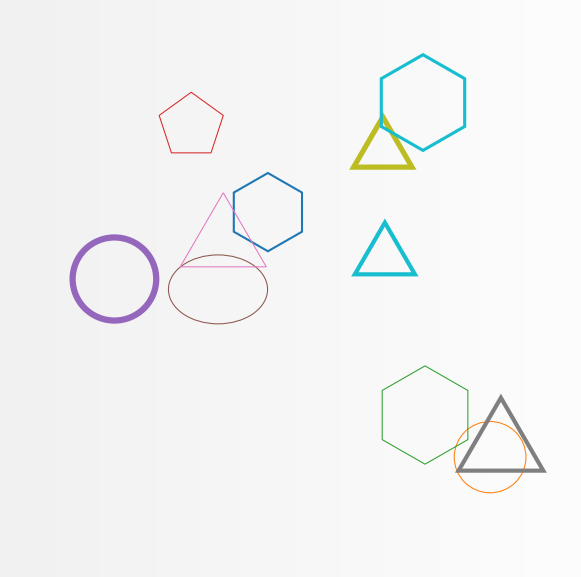[{"shape": "hexagon", "thickness": 1, "radius": 0.34, "center": [0.461, 0.632]}, {"shape": "circle", "thickness": 0.5, "radius": 0.31, "center": [0.843, 0.208]}, {"shape": "hexagon", "thickness": 0.5, "radius": 0.43, "center": [0.731, 0.28]}, {"shape": "pentagon", "thickness": 0.5, "radius": 0.29, "center": [0.329, 0.781]}, {"shape": "circle", "thickness": 3, "radius": 0.36, "center": [0.197, 0.516]}, {"shape": "oval", "thickness": 0.5, "radius": 0.43, "center": [0.375, 0.498]}, {"shape": "triangle", "thickness": 0.5, "radius": 0.43, "center": [0.384, 0.58]}, {"shape": "triangle", "thickness": 2, "radius": 0.42, "center": [0.862, 0.226]}, {"shape": "triangle", "thickness": 2.5, "radius": 0.29, "center": [0.659, 0.739]}, {"shape": "triangle", "thickness": 2, "radius": 0.3, "center": [0.662, 0.554]}, {"shape": "hexagon", "thickness": 1.5, "radius": 0.41, "center": [0.728, 0.822]}]